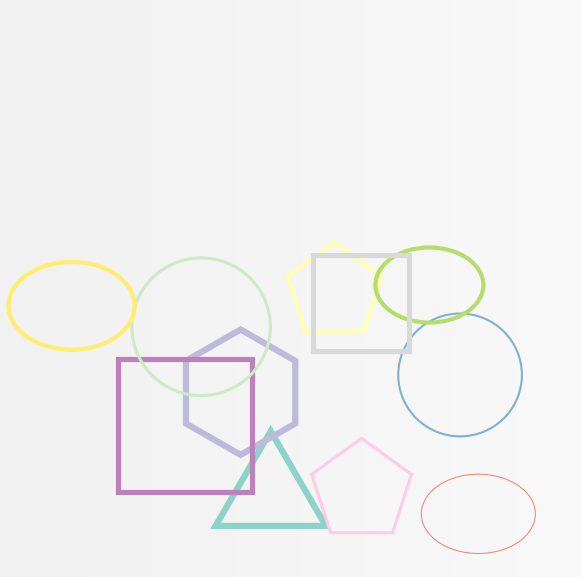[{"shape": "triangle", "thickness": 3, "radius": 0.55, "center": [0.466, 0.143]}, {"shape": "pentagon", "thickness": 2, "radius": 0.43, "center": [0.576, 0.494]}, {"shape": "hexagon", "thickness": 3, "radius": 0.54, "center": [0.414, 0.32]}, {"shape": "oval", "thickness": 0.5, "radius": 0.49, "center": [0.823, 0.109]}, {"shape": "circle", "thickness": 1, "radius": 0.53, "center": [0.792, 0.35]}, {"shape": "oval", "thickness": 2, "radius": 0.46, "center": [0.739, 0.506]}, {"shape": "pentagon", "thickness": 1.5, "radius": 0.45, "center": [0.622, 0.15]}, {"shape": "square", "thickness": 2.5, "radius": 0.41, "center": [0.621, 0.475]}, {"shape": "square", "thickness": 2.5, "radius": 0.57, "center": [0.318, 0.262]}, {"shape": "circle", "thickness": 1.5, "radius": 0.6, "center": [0.346, 0.433]}, {"shape": "oval", "thickness": 2, "radius": 0.54, "center": [0.123, 0.47]}]